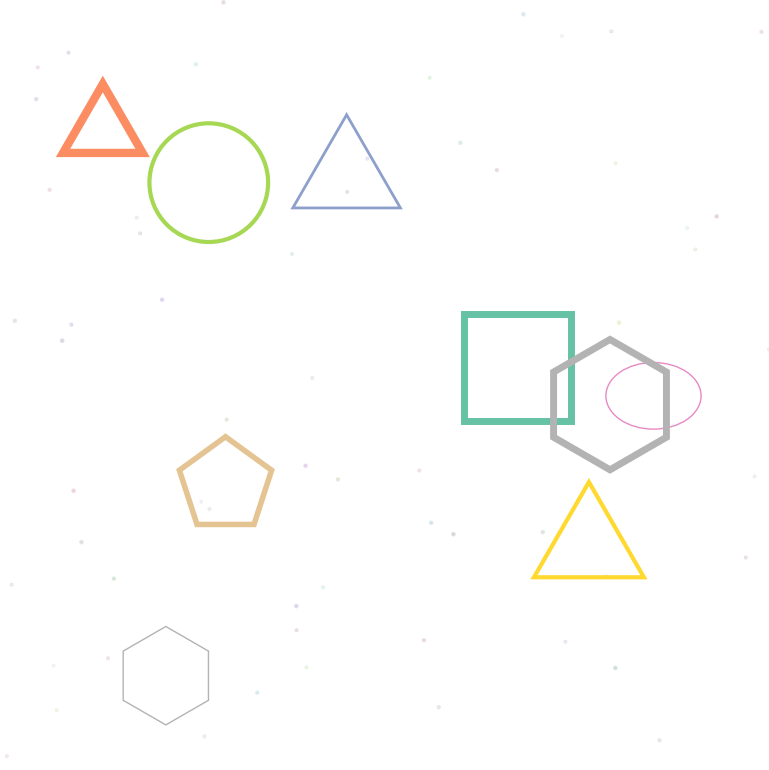[{"shape": "square", "thickness": 2.5, "radius": 0.35, "center": [0.672, 0.523]}, {"shape": "triangle", "thickness": 3, "radius": 0.3, "center": [0.134, 0.831]}, {"shape": "triangle", "thickness": 1, "radius": 0.4, "center": [0.45, 0.77]}, {"shape": "oval", "thickness": 0.5, "radius": 0.31, "center": [0.849, 0.486]}, {"shape": "circle", "thickness": 1.5, "radius": 0.39, "center": [0.271, 0.763]}, {"shape": "triangle", "thickness": 1.5, "radius": 0.41, "center": [0.765, 0.292]}, {"shape": "pentagon", "thickness": 2, "radius": 0.31, "center": [0.293, 0.37]}, {"shape": "hexagon", "thickness": 0.5, "radius": 0.32, "center": [0.215, 0.122]}, {"shape": "hexagon", "thickness": 2.5, "radius": 0.42, "center": [0.792, 0.474]}]